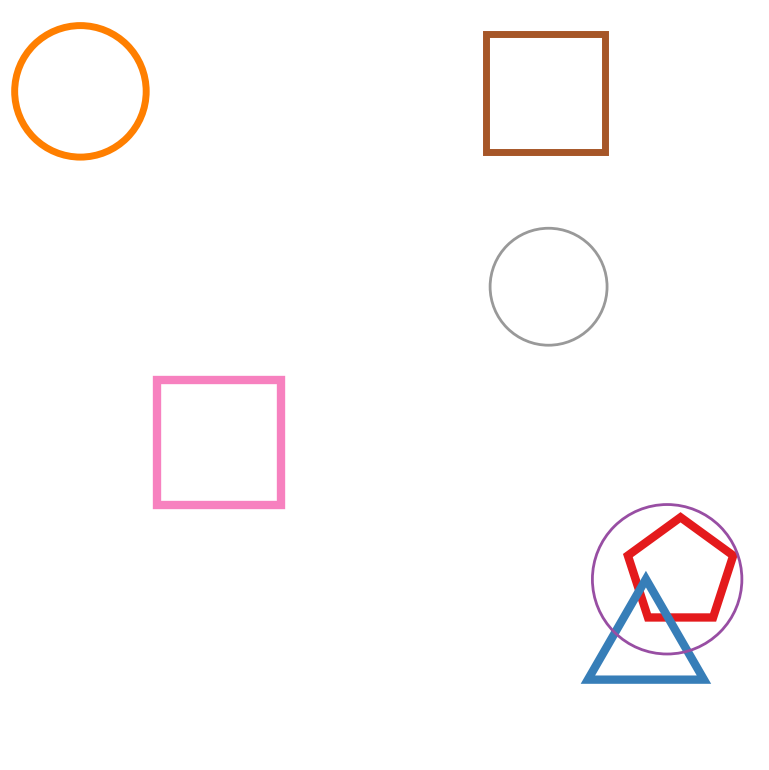[{"shape": "pentagon", "thickness": 3, "radius": 0.36, "center": [0.884, 0.256]}, {"shape": "triangle", "thickness": 3, "radius": 0.44, "center": [0.839, 0.161]}, {"shape": "circle", "thickness": 1, "radius": 0.49, "center": [0.866, 0.248]}, {"shape": "circle", "thickness": 2.5, "radius": 0.43, "center": [0.104, 0.881]}, {"shape": "square", "thickness": 2.5, "radius": 0.39, "center": [0.708, 0.879]}, {"shape": "square", "thickness": 3, "radius": 0.4, "center": [0.285, 0.425]}, {"shape": "circle", "thickness": 1, "radius": 0.38, "center": [0.712, 0.628]}]